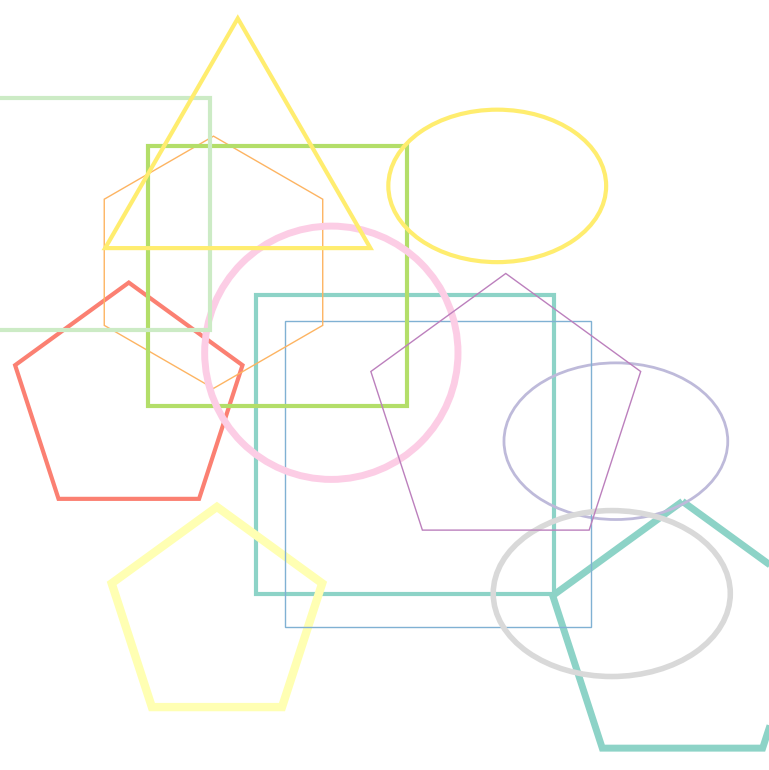[{"shape": "pentagon", "thickness": 2.5, "radius": 0.89, "center": [0.886, 0.172]}, {"shape": "square", "thickness": 1.5, "radius": 0.97, "center": [0.526, 0.423]}, {"shape": "pentagon", "thickness": 3, "radius": 0.72, "center": [0.282, 0.198]}, {"shape": "oval", "thickness": 1, "radius": 0.73, "center": [0.8, 0.427]}, {"shape": "pentagon", "thickness": 1.5, "radius": 0.78, "center": [0.167, 0.478]}, {"shape": "square", "thickness": 0.5, "radius": 0.99, "center": [0.569, 0.385]}, {"shape": "hexagon", "thickness": 0.5, "radius": 0.82, "center": [0.277, 0.659]}, {"shape": "square", "thickness": 1.5, "radius": 0.84, "center": [0.36, 0.641]}, {"shape": "circle", "thickness": 2.5, "radius": 0.82, "center": [0.43, 0.542]}, {"shape": "oval", "thickness": 2, "radius": 0.77, "center": [0.795, 0.229]}, {"shape": "pentagon", "thickness": 0.5, "radius": 0.92, "center": [0.657, 0.461]}, {"shape": "square", "thickness": 1.5, "radius": 0.75, "center": [0.122, 0.722]}, {"shape": "triangle", "thickness": 1.5, "radius": 0.99, "center": [0.309, 0.777]}, {"shape": "oval", "thickness": 1.5, "radius": 0.71, "center": [0.646, 0.759]}]